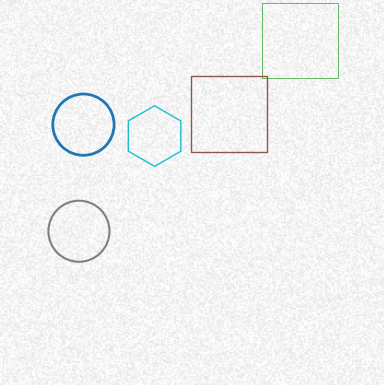[{"shape": "circle", "thickness": 2, "radius": 0.4, "center": [0.217, 0.676]}, {"shape": "square", "thickness": 0.5, "radius": 0.49, "center": [0.78, 0.895]}, {"shape": "square", "thickness": 1, "radius": 0.49, "center": [0.595, 0.705]}, {"shape": "circle", "thickness": 1.5, "radius": 0.4, "center": [0.205, 0.399]}, {"shape": "hexagon", "thickness": 1, "radius": 0.39, "center": [0.401, 0.647]}]